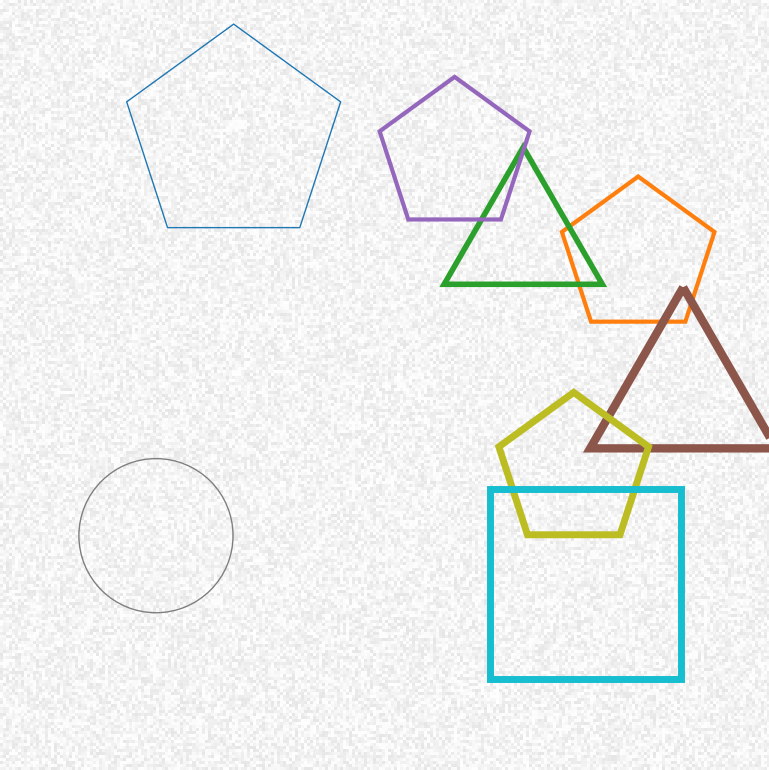[{"shape": "pentagon", "thickness": 0.5, "radius": 0.73, "center": [0.303, 0.823]}, {"shape": "pentagon", "thickness": 1.5, "radius": 0.52, "center": [0.829, 0.667]}, {"shape": "triangle", "thickness": 2, "radius": 0.59, "center": [0.68, 0.69]}, {"shape": "pentagon", "thickness": 1.5, "radius": 0.51, "center": [0.59, 0.798]}, {"shape": "triangle", "thickness": 3, "radius": 0.7, "center": [0.887, 0.487]}, {"shape": "circle", "thickness": 0.5, "radius": 0.5, "center": [0.203, 0.304]}, {"shape": "pentagon", "thickness": 2.5, "radius": 0.51, "center": [0.745, 0.388]}, {"shape": "square", "thickness": 2.5, "radius": 0.62, "center": [0.761, 0.242]}]